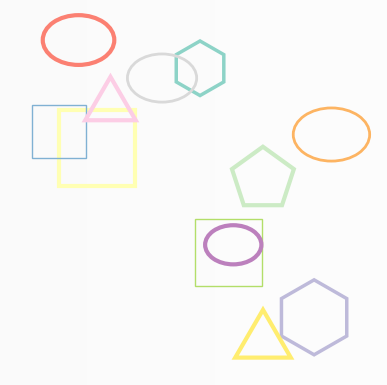[{"shape": "hexagon", "thickness": 2.5, "radius": 0.35, "center": [0.516, 0.823]}, {"shape": "square", "thickness": 3, "radius": 0.49, "center": [0.25, 0.615]}, {"shape": "hexagon", "thickness": 2.5, "radius": 0.49, "center": [0.811, 0.176]}, {"shape": "oval", "thickness": 3, "radius": 0.46, "center": [0.203, 0.896]}, {"shape": "square", "thickness": 1, "radius": 0.35, "center": [0.151, 0.658]}, {"shape": "oval", "thickness": 2, "radius": 0.49, "center": [0.855, 0.651]}, {"shape": "square", "thickness": 1, "radius": 0.43, "center": [0.589, 0.343]}, {"shape": "triangle", "thickness": 3, "radius": 0.38, "center": [0.285, 0.725]}, {"shape": "oval", "thickness": 2, "radius": 0.45, "center": [0.418, 0.797]}, {"shape": "oval", "thickness": 3, "radius": 0.36, "center": [0.602, 0.364]}, {"shape": "pentagon", "thickness": 3, "radius": 0.42, "center": [0.678, 0.535]}, {"shape": "triangle", "thickness": 3, "radius": 0.41, "center": [0.679, 0.113]}]